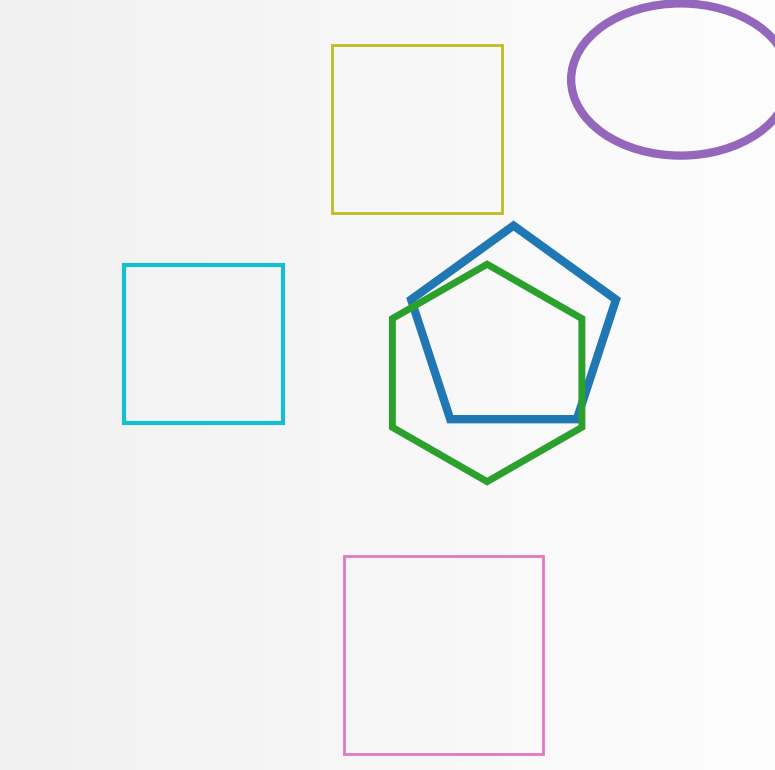[{"shape": "pentagon", "thickness": 3, "radius": 0.69, "center": [0.663, 0.568]}, {"shape": "hexagon", "thickness": 2.5, "radius": 0.71, "center": [0.629, 0.516]}, {"shape": "oval", "thickness": 3, "radius": 0.71, "center": [0.878, 0.897]}, {"shape": "square", "thickness": 1, "radius": 0.64, "center": [0.572, 0.149]}, {"shape": "square", "thickness": 1, "radius": 0.55, "center": [0.538, 0.833]}, {"shape": "square", "thickness": 1.5, "radius": 0.51, "center": [0.262, 0.553]}]